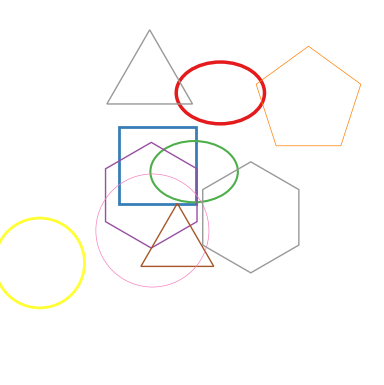[{"shape": "oval", "thickness": 2.5, "radius": 0.57, "center": [0.572, 0.759]}, {"shape": "square", "thickness": 2, "radius": 0.5, "center": [0.409, 0.57]}, {"shape": "oval", "thickness": 1.5, "radius": 0.57, "center": [0.504, 0.554]}, {"shape": "hexagon", "thickness": 1, "radius": 0.69, "center": [0.393, 0.493]}, {"shape": "pentagon", "thickness": 0.5, "radius": 0.71, "center": [0.801, 0.737]}, {"shape": "circle", "thickness": 2, "radius": 0.58, "center": [0.103, 0.317]}, {"shape": "triangle", "thickness": 1, "radius": 0.55, "center": [0.461, 0.363]}, {"shape": "circle", "thickness": 0.5, "radius": 0.73, "center": [0.396, 0.401]}, {"shape": "triangle", "thickness": 1, "radius": 0.64, "center": [0.389, 0.794]}, {"shape": "hexagon", "thickness": 1, "radius": 0.72, "center": [0.651, 0.435]}]